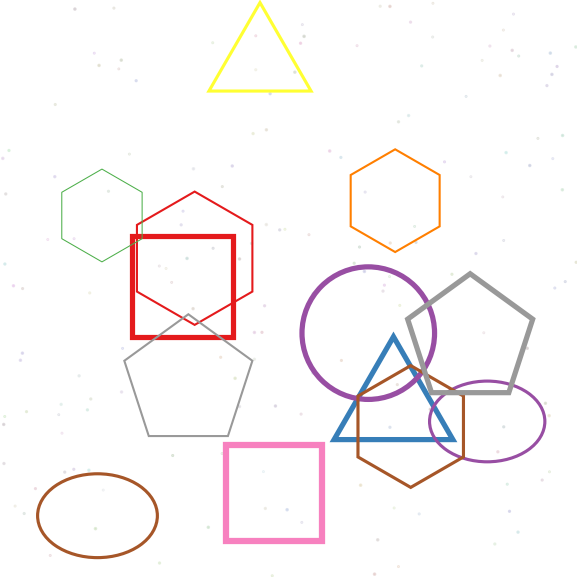[{"shape": "square", "thickness": 2.5, "radius": 0.44, "center": [0.316, 0.503]}, {"shape": "hexagon", "thickness": 1, "radius": 0.58, "center": [0.337, 0.552]}, {"shape": "triangle", "thickness": 2.5, "radius": 0.59, "center": [0.681, 0.297]}, {"shape": "hexagon", "thickness": 0.5, "radius": 0.4, "center": [0.177, 0.626]}, {"shape": "circle", "thickness": 2.5, "radius": 0.57, "center": [0.638, 0.422]}, {"shape": "oval", "thickness": 1.5, "radius": 0.5, "center": [0.844, 0.269]}, {"shape": "hexagon", "thickness": 1, "radius": 0.44, "center": [0.684, 0.652]}, {"shape": "triangle", "thickness": 1.5, "radius": 0.51, "center": [0.45, 0.893]}, {"shape": "oval", "thickness": 1.5, "radius": 0.52, "center": [0.169, 0.106]}, {"shape": "hexagon", "thickness": 1.5, "radius": 0.53, "center": [0.711, 0.261]}, {"shape": "square", "thickness": 3, "radius": 0.42, "center": [0.475, 0.146]}, {"shape": "pentagon", "thickness": 1, "radius": 0.58, "center": [0.326, 0.338]}, {"shape": "pentagon", "thickness": 2.5, "radius": 0.57, "center": [0.814, 0.411]}]